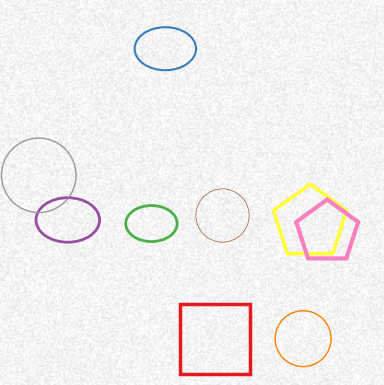[{"shape": "square", "thickness": 2.5, "radius": 0.45, "center": [0.559, 0.12]}, {"shape": "oval", "thickness": 1.5, "radius": 0.4, "center": [0.429, 0.873]}, {"shape": "oval", "thickness": 2, "radius": 0.33, "center": [0.393, 0.419]}, {"shape": "oval", "thickness": 2, "radius": 0.41, "center": [0.176, 0.429]}, {"shape": "circle", "thickness": 1, "radius": 0.36, "center": [0.787, 0.12]}, {"shape": "pentagon", "thickness": 2.5, "radius": 0.5, "center": [0.805, 0.422]}, {"shape": "circle", "thickness": 0.5, "radius": 0.35, "center": [0.578, 0.44]}, {"shape": "pentagon", "thickness": 3, "radius": 0.42, "center": [0.85, 0.397]}, {"shape": "circle", "thickness": 1, "radius": 0.48, "center": [0.101, 0.545]}]